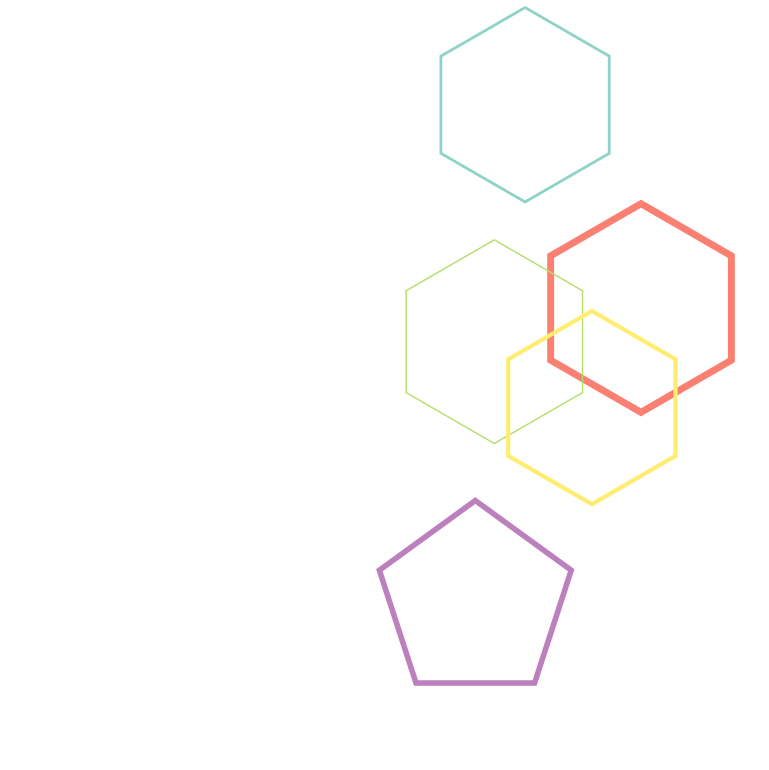[{"shape": "hexagon", "thickness": 1, "radius": 0.63, "center": [0.682, 0.864]}, {"shape": "hexagon", "thickness": 2.5, "radius": 0.68, "center": [0.832, 0.6]}, {"shape": "hexagon", "thickness": 0.5, "radius": 0.66, "center": [0.642, 0.556]}, {"shape": "pentagon", "thickness": 2, "radius": 0.65, "center": [0.617, 0.219]}, {"shape": "hexagon", "thickness": 1.5, "radius": 0.63, "center": [0.769, 0.471]}]